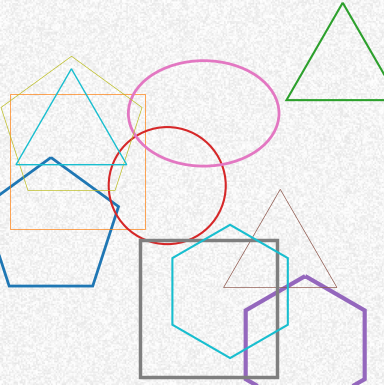[{"shape": "pentagon", "thickness": 2, "radius": 0.92, "center": [0.132, 0.406]}, {"shape": "square", "thickness": 0.5, "radius": 0.87, "center": [0.201, 0.581]}, {"shape": "triangle", "thickness": 1.5, "radius": 0.84, "center": [0.89, 0.824]}, {"shape": "circle", "thickness": 1.5, "radius": 0.76, "center": [0.434, 0.518]}, {"shape": "hexagon", "thickness": 3, "radius": 0.89, "center": [0.793, 0.104]}, {"shape": "triangle", "thickness": 0.5, "radius": 0.85, "center": [0.728, 0.338]}, {"shape": "oval", "thickness": 2, "radius": 0.98, "center": [0.529, 0.705]}, {"shape": "square", "thickness": 2.5, "radius": 0.89, "center": [0.541, 0.199]}, {"shape": "pentagon", "thickness": 0.5, "radius": 0.96, "center": [0.186, 0.661]}, {"shape": "hexagon", "thickness": 1.5, "radius": 0.87, "center": [0.598, 0.243]}, {"shape": "triangle", "thickness": 1, "radius": 0.83, "center": [0.185, 0.655]}]